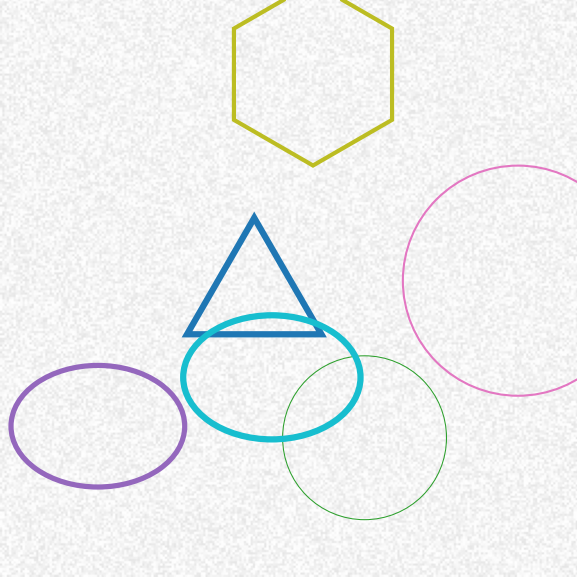[{"shape": "triangle", "thickness": 3, "radius": 0.67, "center": [0.44, 0.487]}, {"shape": "circle", "thickness": 0.5, "radius": 0.71, "center": [0.631, 0.241]}, {"shape": "oval", "thickness": 2.5, "radius": 0.75, "center": [0.169, 0.261]}, {"shape": "circle", "thickness": 1, "radius": 1.0, "center": [0.897, 0.513]}, {"shape": "hexagon", "thickness": 2, "radius": 0.79, "center": [0.542, 0.871]}, {"shape": "oval", "thickness": 3, "radius": 0.77, "center": [0.471, 0.346]}]